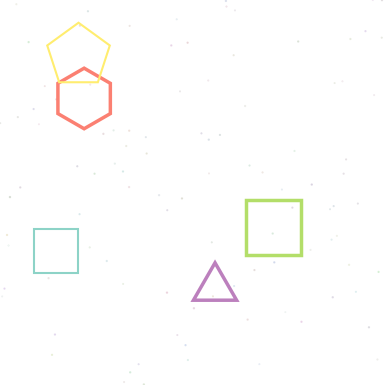[{"shape": "square", "thickness": 1.5, "radius": 0.29, "center": [0.145, 0.348]}, {"shape": "hexagon", "thickness": 2.5, "radius": 0.39, "center": [0.219, 0.744]}, {"shape": "square", "thickness": 2.5, "radius": 0.36, "center": [0.71, 0.409]}, {"shape": "triangle", "thickness": 2.5, "radius": 0.32, "center": [0.559, 0.253]}, {"shape": "pentagon", "thickness": 1.5, "radius": 0.43, "center": [0.204, 0.855]}]